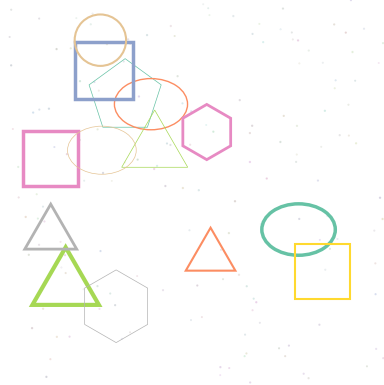[{"shape": "oval", "thickness": 2.5, "radius": 0.48, "center": [0.775, 0.404]}, {"shape": "pentagon", "thickness": 0.5, "radius": 0.49, "center": [0.325, 0.749]}, {"shape": "oval", "thickness": 1, "radius": 0.47, "center": [0.392, 0.729]}, {"shape": "triangle", "thickness": 1.5, "radius": 0.37, "center": [0.547, 0.334]}, {"shape": "square", "thickness": 2.5, "radius": 0.37, "center": [0.269, 0.817]}, {"shape": "hexagon", "thickness": 2, "radius": 0.36, "center": [0.537, 0.657]}, {"shape": "square", "thickness": 2.5, "radius": 0.36, "center": [0.131, 0.589]}, {"shape": "triangle", "thickness": 0.5, "radius": 0.5, "center": [0.402, 0.615]}, {"shape": "triangle", "thickness": 3, "radius": 0.5, "center": [0.171, 0.258]}, {"shape": "square", "thickness": 1.5, "radius": 0.36, "center": [0.837, 0.294]}, {"shape": "circle", "thickness": 1.5, "radius": 0.33, "center": [0.261, 0.896]}, {"shape": "oval", "thickness": 0.5, "radius": 0.45, "center": [0.265, 0.61]}, {"shape": "hexagon", "thickness": 0.5, "radius": 0.47, "center": [0.302, 0.205]}, {"shape": "triangle", "thickness": 2, "radius": 0.39, "center": [0.132, 0.392]}]